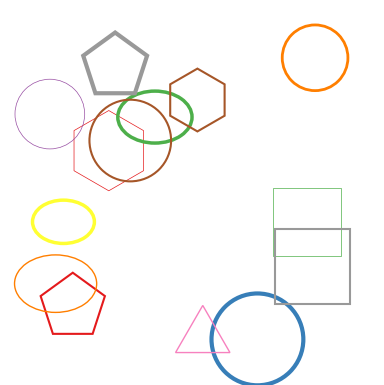[{"shape": "pentagon", "thickness": 1.5, "radius": 0.44, "center": [0.189, 0.204]}, {"shape": "hexagon", "thickness": 0.5, "radius": 0.52, "center": [0.283, 0.609]}, {"shape": "circle", "thickness": 3, "radius": 0.6, "center": [0.669, 0.118]}, {"shape": "oval", "thickness": 2.5, "radius": 0.48, "center": [0.402, 0.696]}, {"shape": "square", "thickness": 0.5, "radius": 0.44, "center": [0.798, 0.422]}, {"shape": "circle", "thickness": 0.5, "radius": 0.45, "center": [0.129, 0.704]}, {"shape": "oval", "thickness": 1, "radius": 0.53, "center": [0.144, 0.263]}, {"shape": "circle", "thickness": 2, "radius": 0.43, "center": [0.818, 0.85]}, {"shape": "oval", "thickness": 2.5, "radius": 0.4, "center": [0.165, 0.424]}, {"shape": "circle", "thickness": 1.5, "radius": 0.53, "center": [0.338, 0.635]}, {"shape": "hexagon", "thickness": 1.5, "radius": 0.41, "center": [0.513, 0.74]}, {"shape": "triangle", "thickness": 1, "radius": 0.41, "center": [0.527, 0.125]}, {"shape": "pentagon", "thickness": 3, "radius": 0.44, "center": [0.299, 0.828]}, {"shape": "square", "thickness": 1.5, "radius": 0.49, "center": [0.813, 0.308]}]